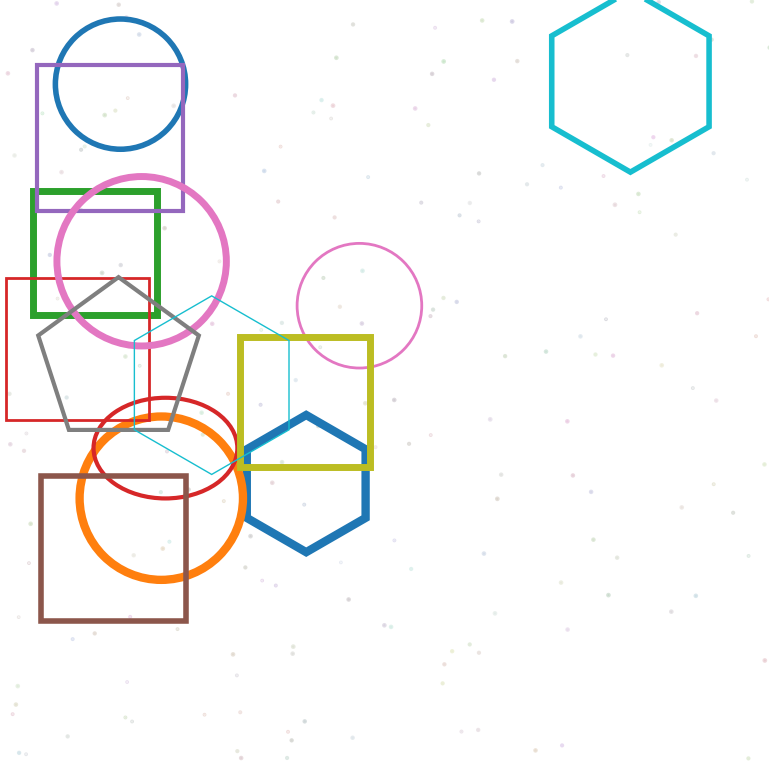[{"shape": "circle", "thickness": 2, "radius": 0.42, "center": [0.156, 0.891]}, {"shape": "hexagon", "thickness": 3, "radius": 0.45, "center": [0.398, 0.372]}, {"shape": "circle", "thickness": 3, "radius": 0.53, "center": [0.209, 0.353]}, {"shape": "square", "thickness": 2.5, "radius": 0.4, "center": [0.123, 0.671]}, {"shape": "square", "thickness": 1, "radius": 0.46, "center": [0.101, 0.547]}, {"shape": "oval", "thickness": 1.5, "radius": 0.47, "center": [0.215, 0.418]}, {"shape": "square", "thickness": 1.5, "radius": 0.47, "center": [0.143, 0.821]}, {"shape": "square", "thickness": 2, "radius": 0.47, "center": [0.148, 0.287]}, {"shape": "circle", "thickness": 1, "radius": 0.4, "center": [0.467, 0.603]}, {"shape": "circle", "thickness": 2.5, "radius": 0.55, "center": [0.184, 0.661]}, {"shape": "pentagon", "thickness": 1.5, "radius": 0.55, "center": [0.154, 0.53]}, {"shape": "square", "thickness": 2.5, "radius": 0.42, "center": [0.396, 0.478]}, {"shape": "hexagon", "thickness": 0.5, "radius": 0.58, "center": [0.275, 0.5]}, {"shape": "hexagon", "thickness": 2, "radius": 0.59, "center": [0.819, 0.894]}]